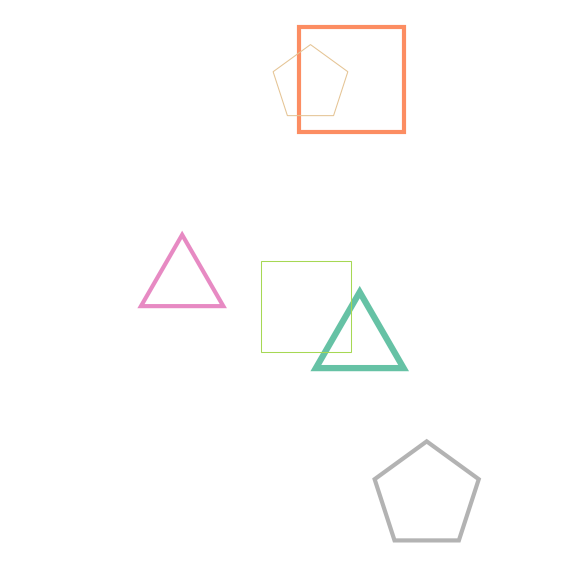[{"shape": "triangle", "thickness": 3, "radius": 0.44, "center": [0.623, 0.406]}, {"shape": "square", "thickness": 2, "radius": 0.45, "center": [0.608, 0.861]}, {"shape": "triangle", "thickness": 2, "radius": 0.41, "center": [0.315, 0.51]}, {"shape": "square", "thickness": 0.5, "radius": 0.39, "center": [0.53, 0.468]}, {"shape": "pentagon", "thickness": 0.5, "radius": 0.34, "center": [0.538, 0.854]}, {"shape": "pentagon", "thickness": 2, "radius": 0.47, "center": [0.739, 0.14]}]